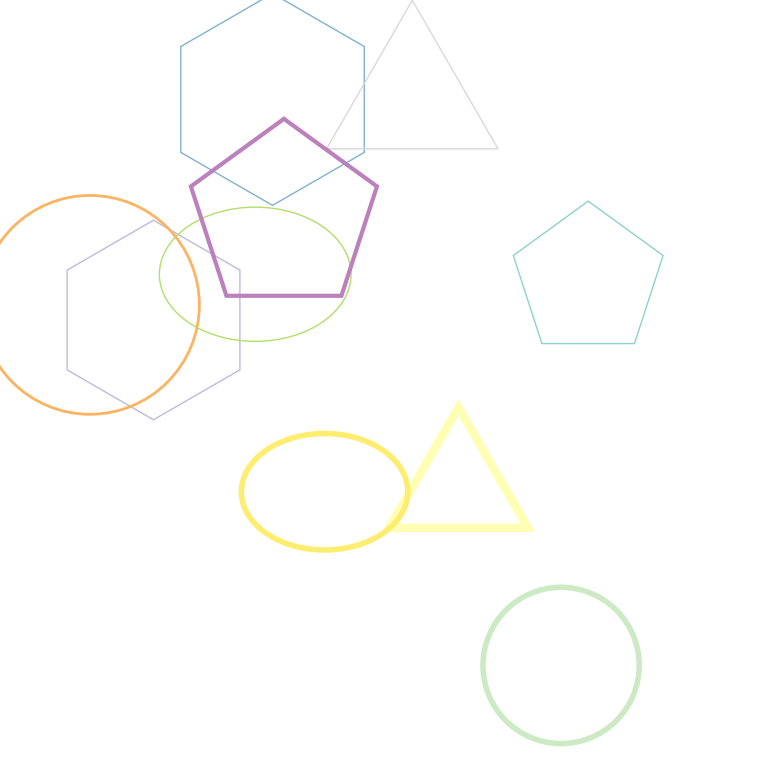[{"shape": "pentagon", "thickness": 0.5, "radius": 0.51, "center": [0.764, 0.637]}, {"shape": "triangle", "thickness": 3, "radius": 0.52, "center": [0.595, 0.367]}, {"shape": "hexagon", "thickness": 0.5, "radius": 0.65, "center": [0.199, 0.584]}, {"shape": "hexagon", "thickness": 0.5, "radius": 0.69, "center": [0.354, 0.871]}, {"shape": "circle", "thickness": 1, "radius": 0.71, "center": [0.117, 0.604]}, {"shape": "oval", "thickness": 0.5, "radius": 0.62, "center": [0.331, 0.644]}, {"shape": "triangle", "thickness": 0.5, "radius": 0.64, "center": [0.535, 0.871]}, {"shape": "pentagon", "thickness": 1.5, "radius": 0.64, "center": [0.369, 0.719]}, {"shape": "circle", "thickness": 2, "radius": 0.51, "center": [0.729, 0.136]}, {"shape": "oval", "thickness": 2, "radius": 0.54, "center": [0.422, 0.361]}]